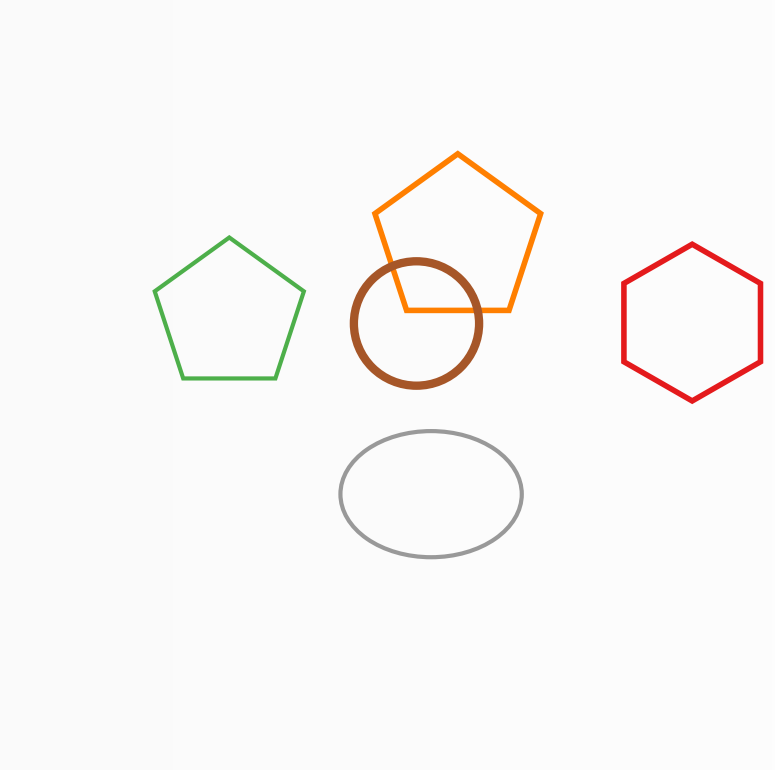[{"shape": "hexagon", "thickness": 2, "radius": 0.51, "center": [0.893, 0.581]}, {"shape": "pentagon", "thickness": 1.5, "radius": 0.51, "center": [0.296, 0.59]}, {"shape": "pentagon", "thickness": 2, "radius": 0.56, "center": [0.591, 0.688]}, {"shape": "circle", "thickness": 3, "radius": 0.4, "center": [0.537, 0.58]}, {"shape": "oval", "thickness": 1.5, "radius": 0.59, "center": [0.556, 0.358]}]